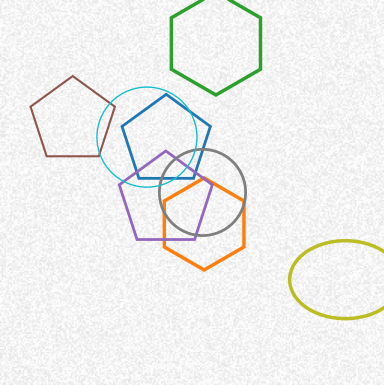[{"shape": "pentagon", "thickness": 2, "radius": 0.6, "center": [0.432, 0.634]}, {"shape": "hexagon", "thickness": 2.5, "radius": 0.6, "center": [0.53, 0.418]}, {"shape": "hexagon", "thickness": 2.5, "radius": 0.67, "center": [0.561, 0.887]}, {"shape": "pentagon", "thickness": 2, "radius": 0.64, "center": [0.431, 0.481]}, {"shape": "pentagon", "thickness": 1.5, "radius": 0.58, "center": [0.189, 0.687]}, {"shape": "circle", "thickness": 2, "radius": 0.56, "center": [0.526, 0.5]}, {"shape": "oval", "thickness": 2.5, "radius": 0.72, "center": [0.897, 0.274]}, {"shape": "circle", "thickness": 1, "radius": 0.65, "center": [0.382, 0.644]}]